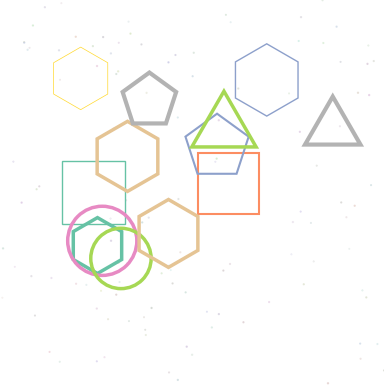[{"shape": "hexagon", "thickness": 2.5, "radius": 0.36, "center": [0.253, 0.362]}, {"shape": "square", "thickness": 1, "radius": 0.41, "center": [0.242, 0.499]}, {"shape": "square", "thickness": 1.5, "radius": 0.39, "center": [0.594, 0.524]}, {"shape": "pentagon", "thickness": 1.5, "radius": 0.43, "center": [0.564, 0.618]}, {"shape": "hexagon", "thickness": 1, "radius": 0.47, "center": [0.693, 0.792]}, {"shape": "circle", "thickness": 2.5, "radius": 0.45, "center": [0.266, 0.374]}, {"shape": "triangle", "thickness": 2.5, "radius": 0.48, "center": [0.582, 0.667]}, {"shape": "circle", "thickness": 2.5, "radius": 0.39, "center": [0.314, 0.329]}, {"shape": "hexagon", "thickness": 0.5, "radius": 0.41, "center": [0.21, 0.796]}, {"shape": "hexagon", "thickness": 2.5, "radius": 0.44, "center": [0.438, 0.394]}, {"shape": "hexagon", "thickness": 2.5, "radius": 0.45, "center": [0.331, 0.594]}, {"shape": "pentagon", "thickness": 3, "radius": 0.37, "center": [0.388, 0.738]}, {"shape": "triangle", "thickness": 3, "radius": 0.42, "center": [0.864, 0.666]}]